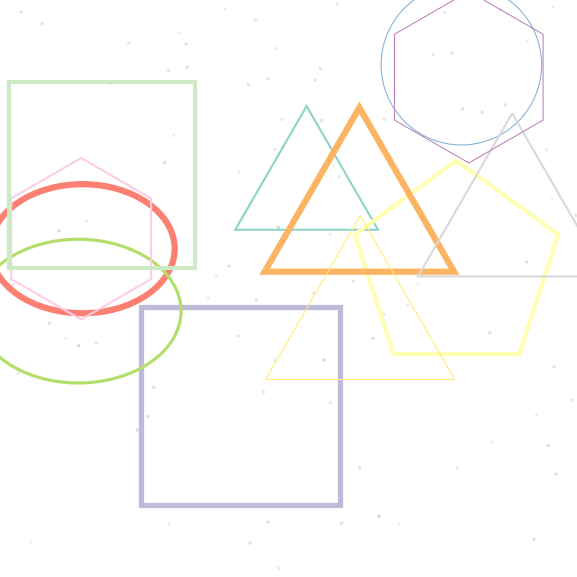[{"shape": "triangle", "thickness": 1, "radius": 0.71, "center": [0.531, 0.673]}, {"shape": "pentagon", "thickness": 2, "radius": 0.93, "center": [0.79, 0.536]}, {"shape": "square", "thickness": 2.5, "radius": 0.86, "center": [0.416, 0.296]}, {"shape": "oval", "thickness": 3, "radius": 0.8, "center": [0.143, 0.568]}, {"shape": "circle", "thickness": 0.5, "radius": 0.69, "center": [0.799, 0.887]}, {"shape": "triangle", "thickness": 3, "radius": 0.95, "center": [0.622, 0.623]}, {"shape": "oval", "thickness": 1.5, "radius": 0.89, "center": [0.136, 0.46]}, {"shape": "hexagon", "thickness": 1, "radius": 0.7, "center": [0.141, 0.586]}, {"shape": "triangle", "thickness": 1, "radius": 0.94, "center": [0.887, 0.615]}, {"shape": "hexagon", "thickness": 0.5, "radius": 0.74, "center": [0.812, 0.866]}, {"shape": "square", "thickness": 2, "radius": 0.81, "center": [0.176, 0.696]}, {"shape": "triangle", "thickness": 0.5, "radius": 0.95, "center": [0.624, 0.436]}]